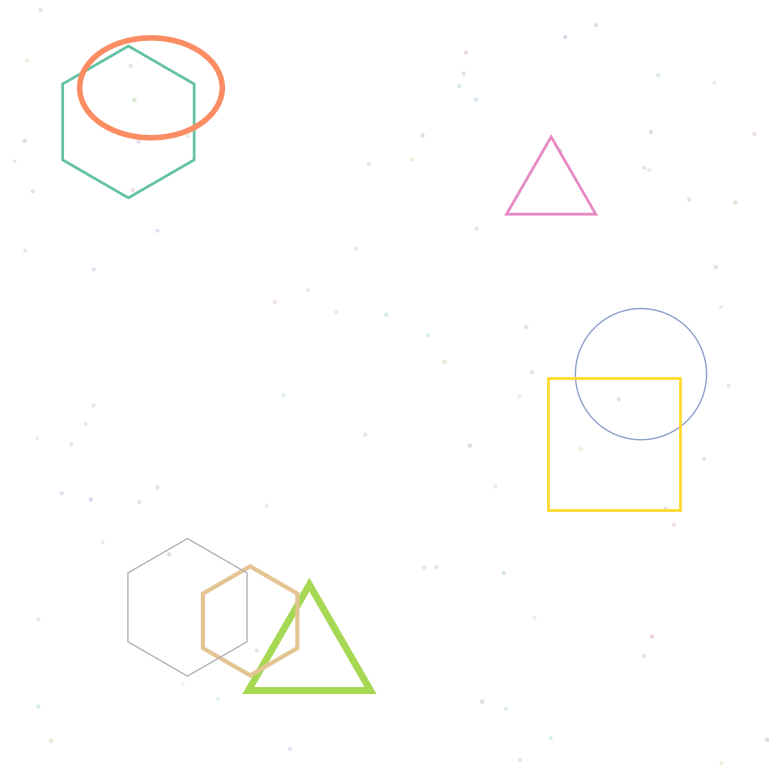[{"shape": "hexagon", "thickness": 1, "radius": 0.49, "center": [0.167, 0.842]}, {"shape": "oval", "thickness": 2, "radius": 0.46, "center": [0.196, 0.886]}, {"shape": "circle", "thickness": 0.5, "radius": 0.43, "center": [0.832, 0.514]}, {"shape": "triangle", "thickness": 1, "radius": 0.33, "center": [0.716, 0.755]}, {"shape": "triangle", "thickness": 2.5, "radius": 0.46, "center": [0.402, 0.149]}, {"shape": "square", "thickness": 1, "radius": 0.43, "center": [0.798, 0.423]}, {"shape": "hexagon", "thickness": 1.5, "radius": 0.35, "center": [0.325, 0.194]}, {"shape": "hexagon", "thickness": 0.5, "radius": 0.45, "center": [0.243, 0.211]}]